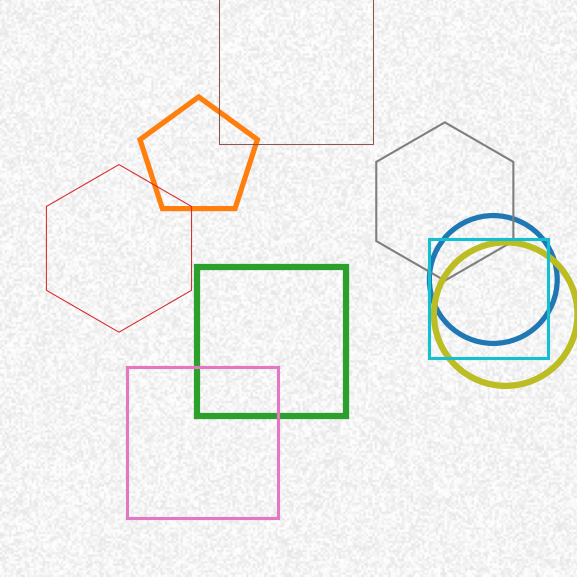[{"shape": "circle", "thickness": 2.5, "radius": 0.55, "center": [0.854, 0.515]}, {"shape": "pentagon", "thickness": 2.5, "radius": 0.53, "center": [0.344, 0.724]}, {"shape": "square", "thickness": 3, "radius": 0.65, "center": [0.47, 0.408]}, {"shape": "hexagon", "thickness": 0.5, "radius": 0.73, "center": [0.206, 0.569]}, {"shape": "square", "thickness": 0.5, "radius": 0.67, "center": [0.512, 0.882]}, {"shape": "square", "thickness": 1.5, "radius": 0.66, "center": [0.351, 0.233]}, {"shape": "hexagon", "thickness": 1, "radius": 0.69, "center": [0.77, 0.65]}, {"shape": "circle", "thickness": 3, "radius": 0.62, "center": [0.876, 0.455]}, {"shape": "square", "thickness": 1.5, "radius": 0.52, "center": [0.847, 0.482]}]